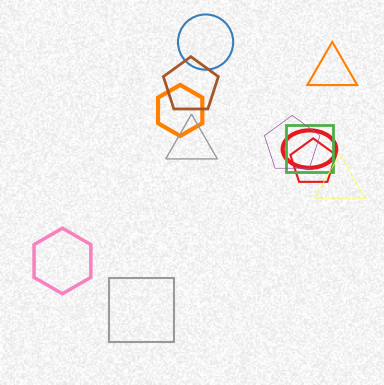[{"shape": "pentagon", "thickness": 1.5, "radius": 0.31, "center": [0.814, 0.578]}, {"shape": "oval", "thickness": 3, "radius": 0.35, "center": [0.804, 0.613]}, {"shape": "circle", "thickness": 1.5, "radius": 0.36, "center": [0.534, 0.891]}, {"shape": "square", "thickness": 2, "radius": 0.31, "center": [0.803, 0.615]}, {"shape": "pentagon", "thickness": 0.5, "radius": 0.38, "center": [0.759, 0.624]}, {"shape": "triangle", "thickness": 1.5, "radius": 0.37, "center": [0.863, 0.816]}, {"shape": "hexagon", "thickness": 3, "radius": 0.33, "center": [0.468, 0.713]}, {"shape": "triangle", "thickness": 0.5, "radius": 0.38, "center": [0.883, 0.523]}, {"shape": "pentagon", "thickness": 2, "radius": 0.38, "center": [0.496, 0.778]}, {"shape": "hexagon", "thickness": 2.5, "radius": 0.43, "center": [0.162, 0.322]}, {"shape": "square", "thickness": 1.5, "radius": 0.42, "center": [0.368, 0.195]}, {"shape": "triangle", "thickness": 1, "radius": 0.39, "center": [0.497, 0.626]}]